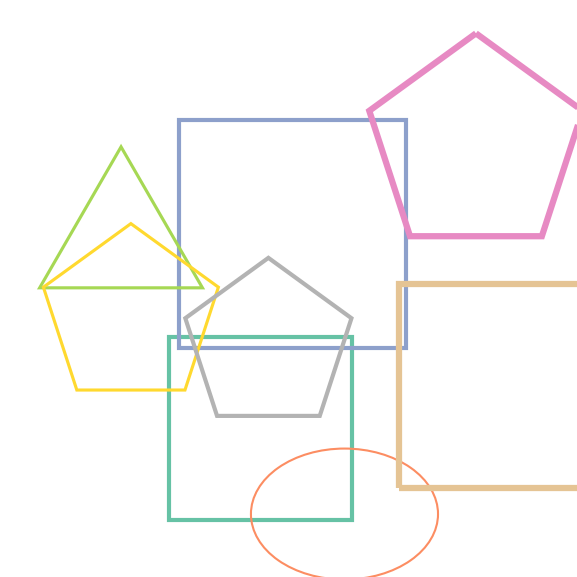[{"shape": "square", "thickness": 2, "radius": 0.79, "center": [0.451, 0.257]}, {"shape": "oval", "thickness": 1, "radius": 0.81, "center": [0.597, 0.109]}, {"shape": "square", "thickness": 2, "radius": 0.99, "center": [0.507, 0.594]}, {"shape": "pentagon", "thickness": 3, "radius": 0.97, "center": [0.824, 0.747]}, {"shape": "triangle", "thickness": 1.5, "radius": 0.81, "center": [0.21, 0.582]}, {"shape": "pentagon", "thickness": 1.5, "radius": 0.8, "center": [0.227, 0.453]}, {"shape": "square", "thickness": 3, "radius": 0.88, "center": [0.867, 0.33]}, {"shape": "pentagon", "thickness": 2, "radius": 0.76, "center": [0.465, 0.401]}]